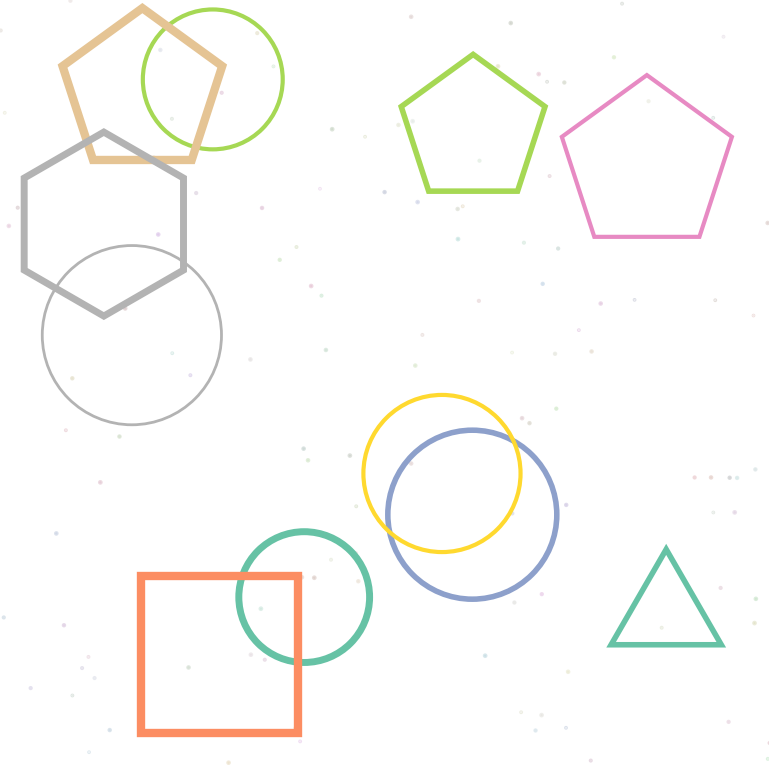[{"shape": "triangle", "thickness": 2, "radius": 0.41, "center": [0.865, 0.204]}, {"shape": "circle", "thickness": 2.5, "radius": 0.42, "center": [0.395, 0.225]}, {"shape": "square", "thickness": 3, "radius": 0.51, "center": [0.285, 0.15]}, {"shape": "circle", "thickness": 2, "radius": 0.55, "center": [0.613, 0.332]}, {"shape": "pentagon", "thickness": 1.5, "radius": 0.58, "center": [0.84, 0.786]}, {"shape": "pentagon", "thickness": 2, "radius": 0.49, "center": [0.614, 0.831]}, {"shape": "circle", "thickness": 1.5, "radius": 0.45, "center": [0.276, 0.897]}, {"shape": "circle", "thickness": 1.5, "radius": 0.51, "center": [0.574, 0.385]}, {"shape": "pentagon", "thickness": 3, "radius": 0.55, "center": [0.185, 0.88]}, {"shape": "circle", "thickness": 1, "radius": 0.58, "center": [0.171, 0.565]}, {"shape": "hexagon", "thickness": 2.5, "radius": 0.6, "center": [0.135, 0.709]}]